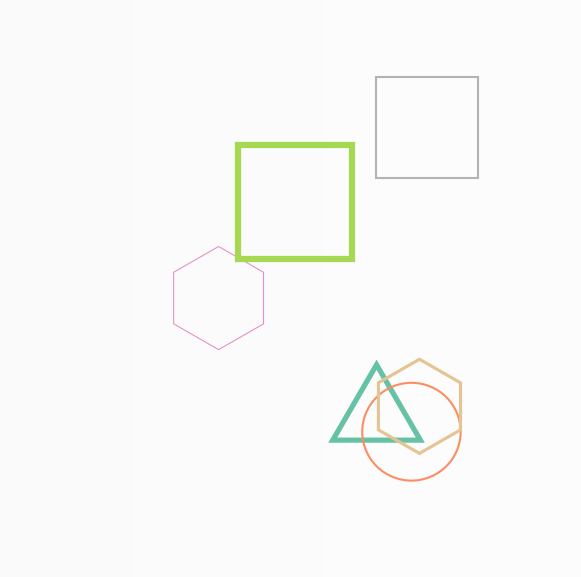[{"shape": "triangle", "thickness": 2.5, "radius": 0.44, "center": [0.648, 0.281]}, {"shape": "circle", "thickness": 1, "radius": 0.42, "center": [0.708, 0.252]}, {"shape": "hexagon", "thickness": 0.5, "radius": 0.45, "center": [0.376, 0.483]}, {"shape": "square", "thickness": 3, "radius": 0.49, "center": [0.507, 0.649]}, {"shape": "hexagon", "thickness": 1.5, "radius": 0.41, "center": [0.722, 0.296]}, {"shape": "square", "thickness": 1, "radius": 0.44, "center": [0.735, 0.778]}]